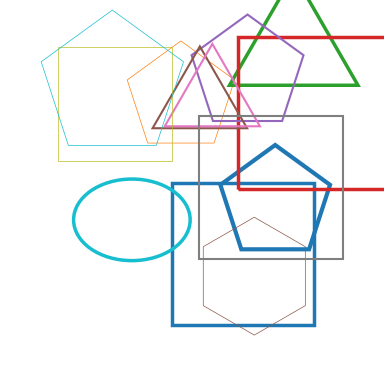[{"shape": "pentagon", "thickness": 3, "radius": 0.75, "center": [0.715, 0.474]}, {"shape": "square", "thickness": 2.5, "radius": 0.92, "center": [0.632, 0.34]}, {"shape": "pentagon", "thickness": 0.5, "radius": 0.73, "center": [0.47, 0.747]}, {"shape": "triangle", "thickness": 2.5, "radius": 0.96, "center": [0.763, 0.875]}, {"shape": "square", "thickness": 2.5, "radius": 0.99, "center": [0.815, 0.707]}, {"shape": "pentagon", "thickness": 1.5, "radius": 0.76, "center": [0.643, 0.809]}, {"shape": "hexagon", "thickness": 0.5, "radius": 0.77, "center": [0.661, 0.283]}, {"shape": "triangle", "thickness": 1.5, "radius": 0.71, "center": [0.519, 0.738]}, {"shape": "triangle", "thickness": 1.5, "radius": 0.71, "center": [0.552, 0.743]}, {"shape": "square", "thickness": 1.5, "radius": 0.93, "center": [0.704, 0.512]}, {"shape": "square", "thickness": 0.5, "radius": 0.74, "center": [0.299, 0.73]}, {"shape": "pentagon", "thickness": 0.5, "radius": 0.97, "center": [0.292, 0.78]}, {"shape": "oval", "thickness": 2.5, "radius": 0.76, "center": [0.343, 0.429]}]